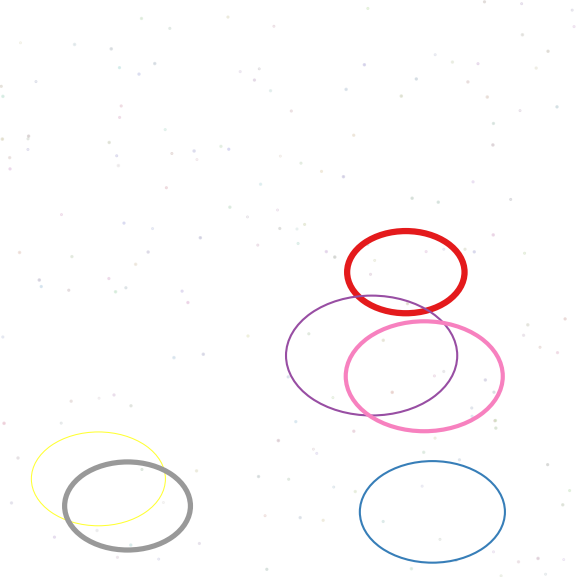[{"shape": "oval", "thickness": 3, "radius": 0.51, "center": [0.703, 0.528]}, {"shape": "oval", "thickness": 1, "radius": 0.63, "center": [0.749, 0.113]}, {"shape": "oval", "thickness": 1, "radius": 0.74, "center": [0.643, 0.383]}, {"shape": "oval", "thickness": 0.5, "radius": 0.58, "center": [0.17, 0.17]}, {"shape": "oval", "thickness": 2, "radius": 0.68, "center": [0.735, 0.348]}, {"shape": "oval", "thickness": 2.5, "radius": 0.54, "center": [0.221, 0.123]}]